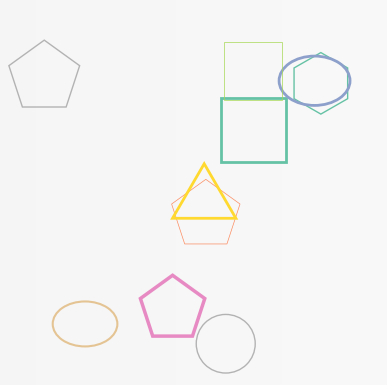[{"shape": "square", "thickness": 2, "radius": 0.42, "center": [0.655, 0.662]}, {"shape": "hexagon", "thickness": 1, "radius": 0.4, "center": [0.828, 0.784]}, {"shape": "pentagon", "thickness": 0.5, "radius": 0.46, "center": [0.531, 0.441]}, {"shape": "oval", "thickness": 2, "radius": 0.46, "center": [0.812, 0.79]}, {"shape": "pentagon", "thickness": 2.5, "radius": 0.44, "center": [0.445, 0.198]}, {"shape": "square", "thickness": 0.5, "radius": 0.38, "center": [0.653, 0.816]}, {"shape": "triangle", "thickness": 2, "radius": 0.47, "center": [0.527, 0.48]}, {"shape": "oval", "thickness": 1.5, "radius": 0.42, "center": [0.219, 0.159]}, {"shape": "circle", "thickness": 1, "radius": 0.38, "center": [0.583, 0.107]}, {"shape": "pentagon", "thickness": 1, "radius": 0.48, "center": [0.114, 0.8]}]